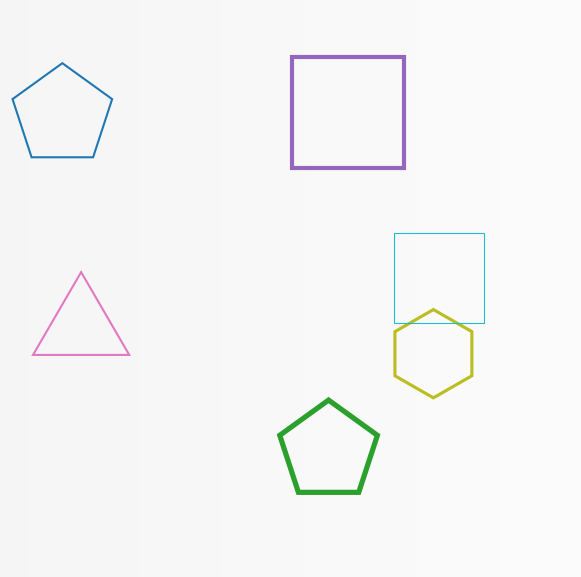[{"shape": "pentagon", "thickness": 1, "radius": 0.45, "center": [0.107, 0.8]}, {"shape": "pentagon", "thickness": 2.5, "radius": 0.44, "center": [0.565, 0.218]}, {"shape": "square", "thickness": 2, "radius": 0.48, "center": [0.599, 0.805]}, {"shape": "triangle", "thickness": 1, "radius": 0.48, "center": [0.14, 0.432]}, {"shape": "hexagon", "thickness": 1.5, "radius": 0.38, "center": [0.746, 0.387]}, {"shape": "square", "thickness": 0.5, "radius": 0.39, "center": [0.756, 0.518]}]